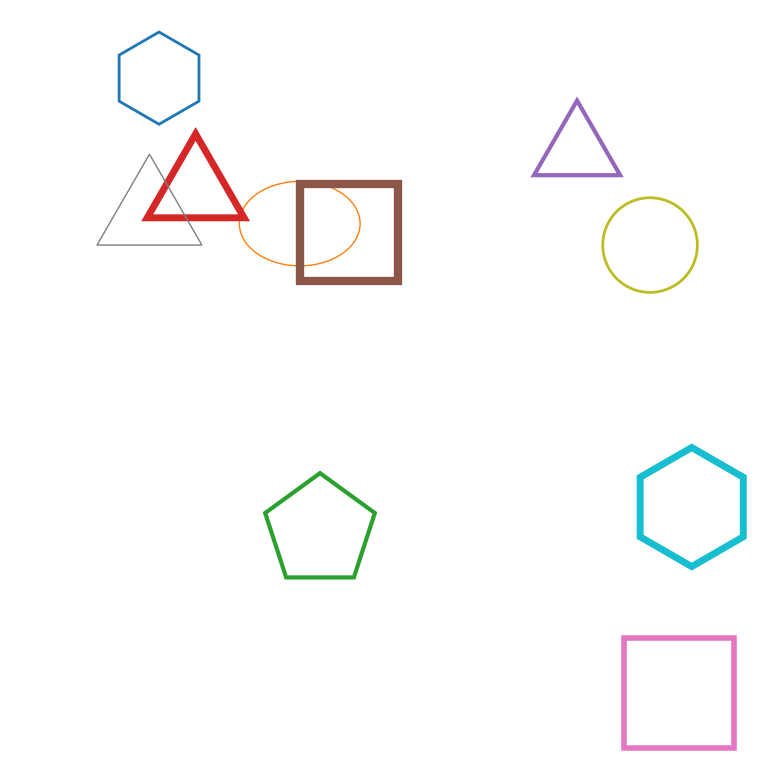[{"shape": "hexagon", "thickness": 1, "radius": 0.3, "center": [0.207, 0.899]}, {"shape": "oval", "thickness": 0.5, "radius": 0.39, "center": [0.389, 0.71]}, {"shape": "pentagon", "thickness": 1.5, "radius": 0.37, "center": [0.416, 0.311]}, {"shape": "triangle", "thickness": 2.5, "radius": 0.36, "center": [0.254, 0.753]}, {"shape": "triangle", "thickness": 1.5, "radius": 0.32, "center": [0.749, 0.805]}, {"shape": "square", "thickness": 3, "radius": 0.32, "center": [0.453, 0.698]}, {"shape": "square", "thickness": 2, "radius": 0.36, "center": [0.881, 0.1]}, {"shape": "triangle", "thickness": 0.5, "radius": 0.39, "center": [0.194, 0.721]}, {"shape": "circle", "thickness": 1, "radius": 0.31, "center": [0.844, 0.682]}, {"shape": "hexagon", "thickness": 2.5, "radius": 0.39, "center": [0.898, 0.341]}]